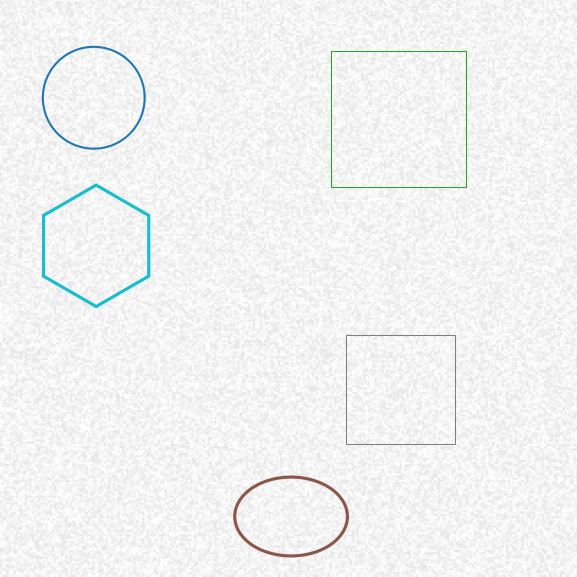[{"shape": "circle", "thickness": 1, "radius": 0.44, "center": [0.162, 0.83]}, {"shape": "square", "thickness": 0.5, "radius": 0.59, "center": [0.691, 0.793]}, {"shape": "oval", "thickness": 1.5, "radius": 0.49, "center": [0.504, 0.105]}, {"shape": "square", "thickness": 0.5, "radius": 0.47, "center": [0.694, 0.324]}, {"shape": "hexagon", "thickness": 1.5, "radius": 0.53, "center": [0.166, 0.573]}]